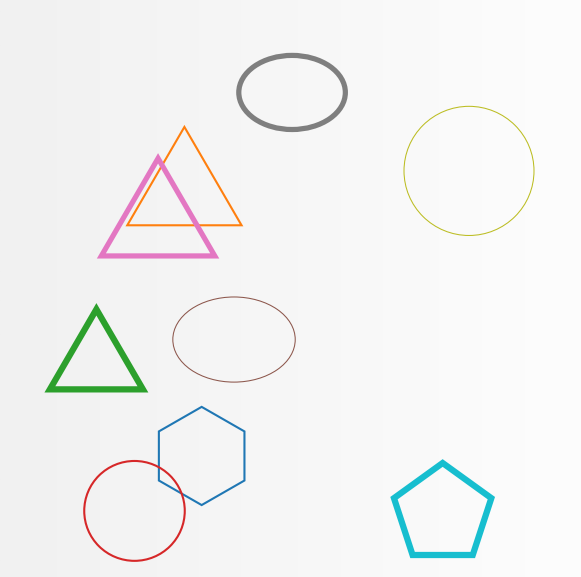[{"shape": "hexagon", "thickness": 1, "radius": 0.43, "center": [0.347, 0.21]}, {"shape": "triangle", "thickness": 1, "radius": 0.57, "center": [0.317, 0.666]}, {"shape": "triangle", "thickness": 3, "radius": 0.46, "center": [0.166, 0.371]}, {"shape": "circle", "thickness": 1, "radius": 0.43, "center": [0.231, 0.114]}, {"shape": "oval", "thickness": 0.5, "radius": 0.53, "center": [0.403, 0.411]}, {"shape": "triangle", "thickness": 2.5, "radius": 0.56, "center": [0.272, 0.612]}, {"shape": "oval", "thickness": 2.5, "radius": 0.46, "center": [0.502, 0.839]}, {"shape": "circle", "thickness": 0.5, "radius": 0.56, "center": [0.807, 0.703]}, {"shape": "pentagon", "thickness": 3, "radius": 0.44, "center": [0.762, 0.109]}]